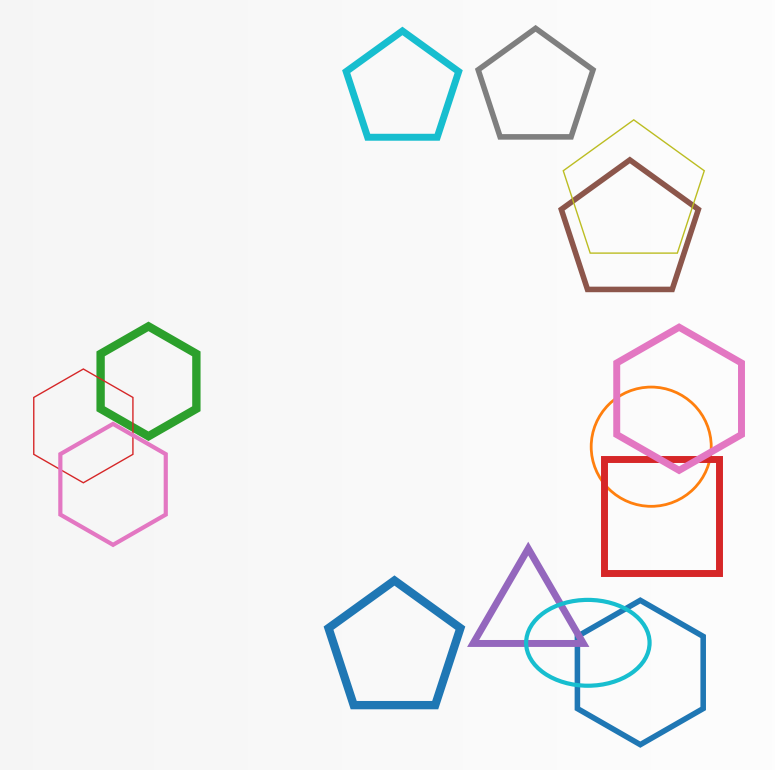[{"shape": "pentagon", "thickness": 3, "radius": 0.45, "center": [0.509, 0.157]}, {"shape": "hexagon", "thickness": 2, "radius": 0.47, "center": [0.826, 0.127]}, {"shape": "circle", "thickness": 1, "radius": 0.39, "center": [0.84, 0.42]}, {"shape": "hexagon", "thickness": 3, "radius": 0.36, "center": [0.192, 0.505]}, {"shape": "square", "thickness": 2.5, "radius": 0.37, "center": [0.853, 0.33]}, {"shape": "hexagon", "thickness": 0.5, "radius": 0.37, "center": [0.108, 0.447]}, {"shape": "triangle", "thickness": 2.5, "radius": 0.41, "center": [0.682, 0.205]}, {"shape": "pentagon", "thickness": 2, "radius": 0.46, "center": [0.813, 0.699]}, {"shape": "hexagon", "thickness": 2.5, "radius": 0.46, "center": [0.876, 0.482]}, {"shape": "hexagon", "thickness": 1.5, "radius": 0.39, "center": [0.146, 0.371]}, {"shape": "pentagon", "thickness": 2, "radius": 0.39, "center": [0.691, 0.885]}, {"shape": "pentagon", "thickness": 0.5, "radius": 0.48, "center": [0.818, 0.749]}, {"shape": "oval", "thickness": 1.5, "radius": 0.4, "center": [0.759, 0.165]}, {"shape": "pentagon", "thickness": 2.5, "radius": 0.38, "center": [0.519, 0.883]}]